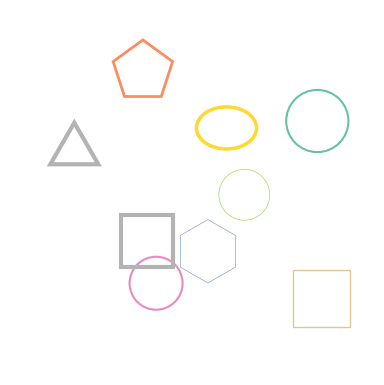[{"shape": "circle", "thickness": 1.5, "radius": 0.4, "center": [0.824, 0.686]}, {"shape": "pentagon", "thickness": 2, "radius": 0.41, "center": [0.371, 0.815]}, {"shape": "hexagon", "thickness": 0.5, "radius": 0.41, "center": [0.54, 0.347]}, {"shape": "circle", "thickness": 1.5, "radius": 0.34, "center": [0.405, 0.264]}, {"shape": "circle", "thickness": 0.5, "radius": 0.33, "center": [0.635, 0.494]}, {"shape": "oval", "thickness": 2.5, "radius": 0.39, "center": [0.588, 0.668]}, {"shape": "square", "thickness": 1, "radius": 0.37, "center": [0.836, 0.225]}, {"shape": "triangle", "thickness": 3, "radius": 0.36, "center": [0.193, 0.609]}, {"shape": "square", "thickness": 3, "radius": 0.34, "center": [0.382, 0.374]}]